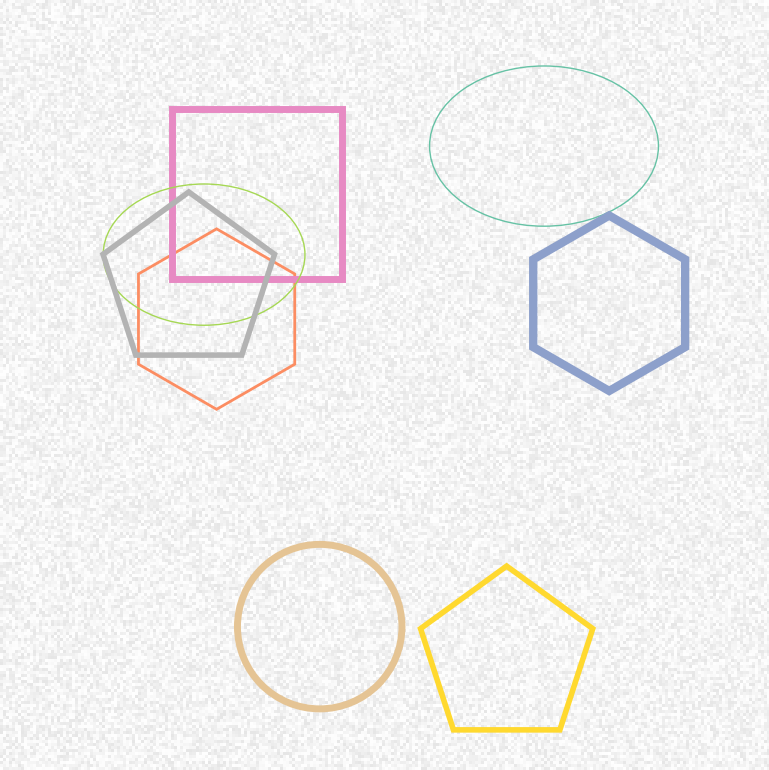[{"shape": "oval", "thickness": 0.5, "radius": 0.74, "center": [0.707, 0.81]}, {"shape": "hexagon", "thickness": 1, "radius": 0.59, "center": [0.281, 0.586]}, {"shape": "hexagon", "thickness": 3, "radius": 0.57, "center": [0.791, 0.606]}, {"shape": "square", "thickness": 2.5, "radius": 0.55, "center": [0.334, 0.748]}, {"shape": "oval", "thickness": 0.5, "radius": 0.66, "center": [0.265, 0.669]}, {"shape": "pentagon", "thickness": 2, "radius": 0.59, "center": [0.658, 0.147]}, {"shape": "circle", "thickness": 2.5, "radius": 0.53, "center": [0.415, 0.186]}, {"shape": "pentagon", "thickness": 2, "radius": 0.59, "center": [0.245, 0.634]}]